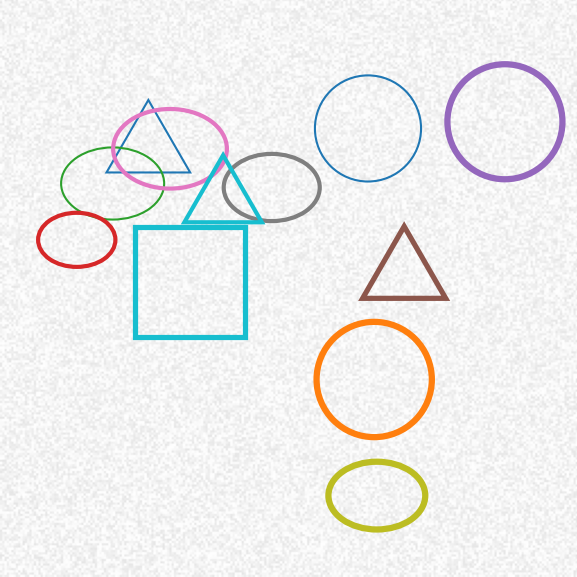[{"shape": "circle", "thickness": 1, "radius": 0.46, "center": [0.637, 0.777]}, {"shape": "triangle", "thickness": 1, "radius": 0.42, "center": [0.257, 0.742]}, {"shape": "circle", "thickness": 3, "radius": 0.5, "center": [0.648, 0.342]}, {"shape": "oval", "thickness": 1, "radius": 0.45, "center": [0.195, 0.681]}, {"shape": "oval", "thickness": 2, "radius": 0.33, "center": [0.133, 0.584]}, {"shape": "circle", "thickness": 3, "radius": 0.5, "center": [0.874, 0.788]}, {"shape": "triangle", "thickness": 2.5, "radius": 0.42, "center": [0.7, 0.524]}, {"shape": "oval", "thickness": 2, "radius": 0.49, "center": [0.294, 0.741]}, {"shape": "oval", "thickness": 2, "radius": 0.42, "center": [0.471, 0.674]}, {"shape": "oval", "thickness": 3, "radius": 0.42, "center": [0.653, 0.141]}, {"shape": "triangle", "thickness": 2, "radius": 0.39, "center": [0.386, 0.653]}, {"shape": "square", "thickness": 2.5, "radius": 0.48, "center": [0.329, 0.511]}]